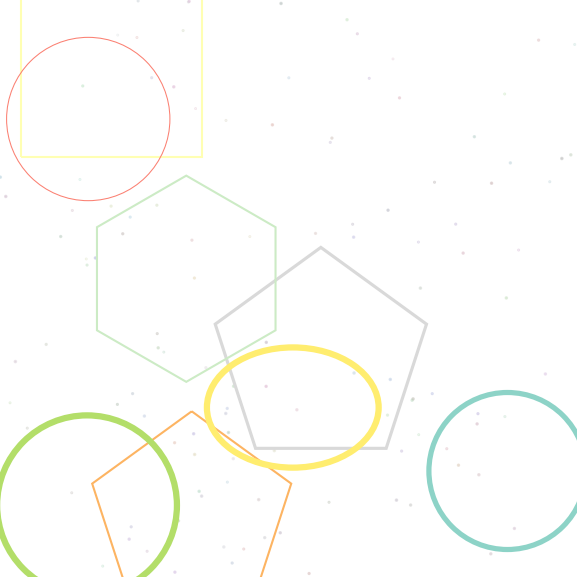[{"shape": "circle", "thickness": 2.5, "radius": 0.68, "center": [0.879, 0.184]}, {"shape": "square", "thickness": 1, "radius": 0.78, "center": [0.193, 0.883]}, {"shape": "circle", "thickness": 0.5, "radius": 0.71, "center": [0.153, 0.793]}, {"shape": "pentagon", "thickness": 1, "radius": 0.91, "center": [0.332, 0.106]}, {"shape": "circle", "thickness": 3, "radius": 0.78, "center": [0.151, 0.124]}, {"shape": "pentagon", "thickness": 1.5, "radius": 0.96, "center": [0.556, 0.378]}, {"shape": "hexagon", "thickness": 1, "radius": 0.89, "center": [0.323, 0.516]}, {"shape": "oval", "thickness": 3, "radius": 0.74, "center": [0.507, 0.293]}]